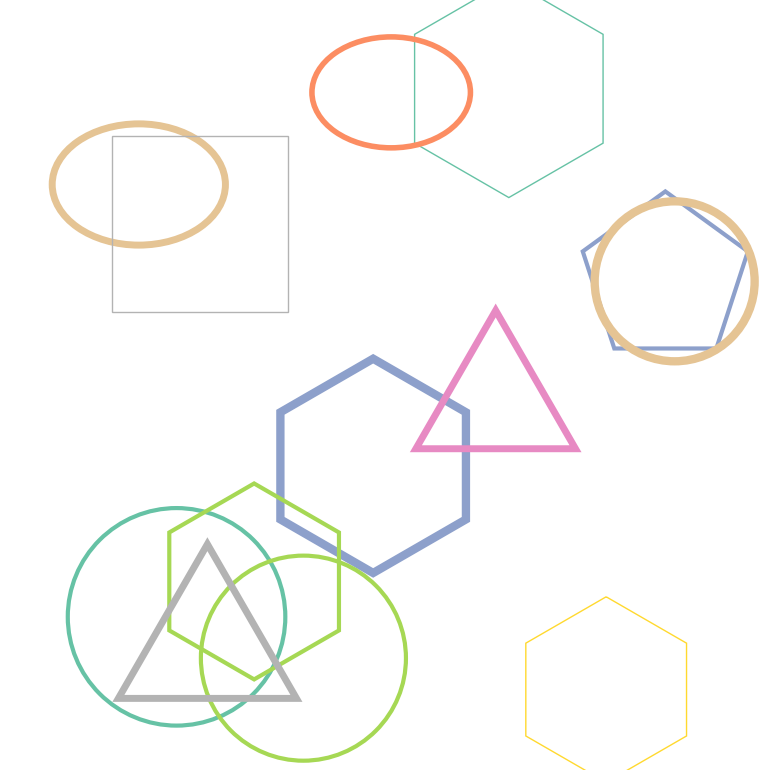[{"shape": "hexagon", "thickness": 0.5, "radius": 0.71, "center": [0.661, 0.885]}, {"shape": "circle", "thickness": 1.5, "radius": 0.71, "center": [0.229, 0.199]}, {"shape": "oval", "thickness": 2, "radius": 0.51, "center": [0.508, 0.88]}, {"shape": "hexagon", "thickness": 3, "radius": 0.7, "center": [0.485, 0.395]}, {"shape": "pentagon", "thickness": 1.5, "radius": 0.56, "center": [0.864, 0.639]}, {"shape": "triangle", "thickness": 2.5, "radius": 0.6, "center": [0.644, 0.477]}, {"shape": "hexagon", "thickness": 1.5, "radius": 0.64, "center": [0.33, 0.245]}, {"shape": "circle", "thickness": 1.5, "radius": 0.67, "center": [0.394, 0.145]}, {"shape": "hexagon", "thickness": 0.5, "radius": 0.6, "center": [0.787, 0.104]}, {"shape": "circle", "thickness": 3, "radius": 0.52, "center": [0.876, 0.635]}, {"shape": "oval", "thickness": 2.5, "radius": 0.56, "center": [0.18, 0.76]}, {"shape": "triangle", "thickness": 2.5, "radius": 0.67, "center": [0.269, 0.16]}, {"shape": "square", "thickness": 0.5, "radius": 0.57, "center": [0.26, 0.71]}]